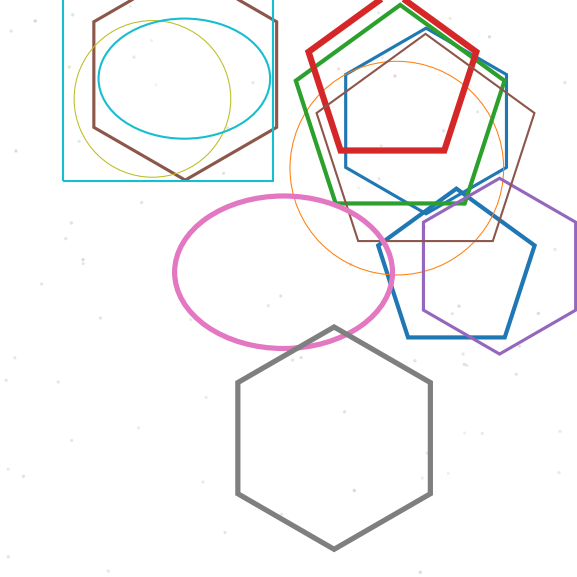[{"shape": "pentagon", "thickness": 2, "radius": 0.71, "center": [0.79, 0.53]}, {"shape": "hexagon", "thickness": 1.5, "radius": 0.8, "center": [0.738, 0.79]}, {"shape": "circle", "thickness": 0.5, "radius": 0.92, "center": [0.687, 0.708]}, {"shape": "pentagon", "thickness": 2, "radius": 0.95, "center": [0.693, 0.801]}, {"shape": "pentagon", "thickness": 3, "radius": 0.76, "center": [0.68, 0.862]}, {"shape": "hexagon", "thickness": 1.5, "radius": 0.76, "center": [0.865, 0.538]}, {"shape": "pentagon", "thickness": 1, "radius": 0.99, "center": [0.737, 0.742]}, {"shape": "hexagon", "thickness": 1.5, "radius": 0.91, "center": [0.321, 0.87]}, {"shape": "oval", "thickness": 2.5, "radius": 0.94, "center": [0.491, 0.528]}, {"shape": "hexagon", "thickness": 2.5, "radius": 0.96, "center": [0.579, 0.24]}, {"shape": "circle", "thickness": 0.5, "radius": 0.68, "center": [0.264, 0.828]}, {"shape": "square", "thickness": 1, "radius": 0.91, "center": [0.292, 0.867]}, {"shape": "oval", "thickness": 1, "radius": 0.74, "center": [0.319, 0.863]}]